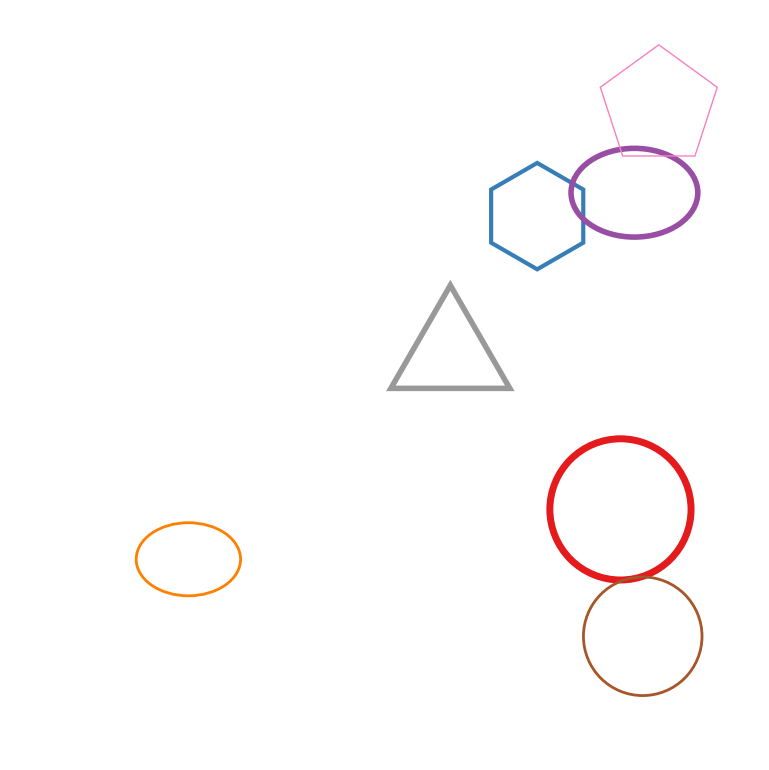[{"shape": "circle", "thickness": 2.5, "radius": 0.46, "center": [0.806, 0.338]}, {"shape": "hexagon", "thickness": 1.5, "radius": 0.35, "center": [0.698, 0.719]}, {"shape": "oval", "thickness": 2, "radius": 0.41, "center": [0.824, 0.75]}, {"shape": "oval", "thickness": 1, "radius": 0.34, "center": [0.245, 0.274]}, {"shape": "circle", "thickness": 1, "radius": 0.39, "center": [0.835, 0.174]}, {"shape": "pentagon", "thickness": 0.5, "radius": 0.4, "center": [0.856, 0.862]}, {"shape": "triangle", "thickness": 2, "radius": 0.45, "center": [0.585, 0.54]}]